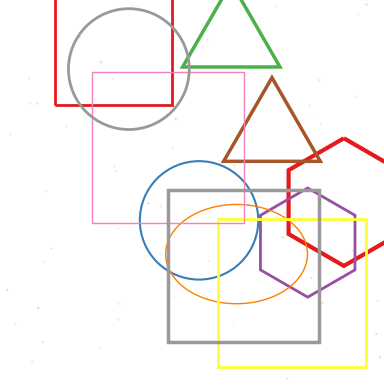[{"shape": "hexagon", "thickness": 3, "radius": 0.83, "center": [0.893, 0.475]}, {"shape": "square", "thickness": 2, "radius": 0.76, "center": [0.295, 0.879]}, {"shape": "circle", "thickness": 1.5, "radius": 0.77, "center": [0.517, 0.428]}, {"shape": "triangle", "thickness": 2.5, "radius": 0.73, "center": [0.601, 0.899]}, {"shape": "hexagon", "thickness": 2, "radius": 0.71, "center": [0.799, 0.37]}, {"shape": "oval", "thickness": 1, "radius": 0.92, "center": [0.614, 0.34]}, {"shape": "square", "thickness": 2, "radius": 0.96, "center": [0.758, 0.239]}, {"shape": "triangle", "thickness": 2.5, "radius": 0.72, "center": [0.706, 0.653]}, {"shape": "square", "thickness": 1, "radius": 0.98, "center": [0.436, 0.617]}, {"shape": "circle", "thickness": 2, "radius": 0.78, "center": [0.335, 0.821]}, {"shape": "square", "thickness": 2.5, "radius": 0.99, "center": [0.632, 0.309]}]